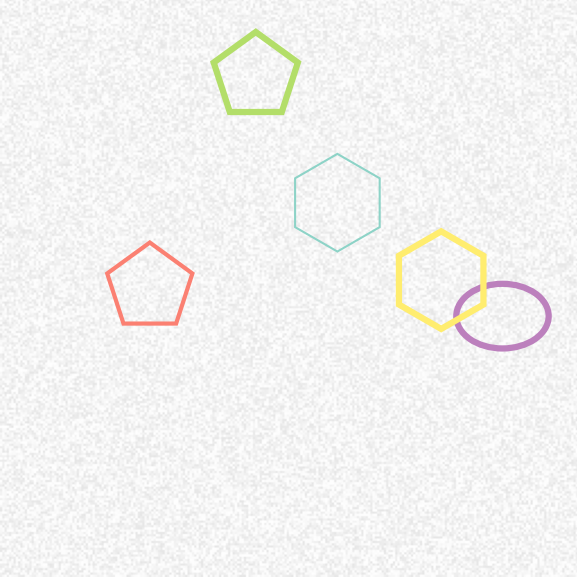[{"shape": "hexagon", "thickness": 1, "radius": 0.42, "center": [0.584, 0.648]}, {"shape": "pentagon", "thickness": 2, "radius": 0.39, "center": [0.259, 0.502]}, {"shape": "pentagon", "thickness": 3, "radius": 0.38, "center": [0.443, 0.867]}, {"shape": "oval", "thickness": 3, "radius": 0.4, "center": [0.87, 0.452]}, {"shape": "hexagon", "thickness": 3, "radius": 0.42, "center": [0.764, 0.514]}]